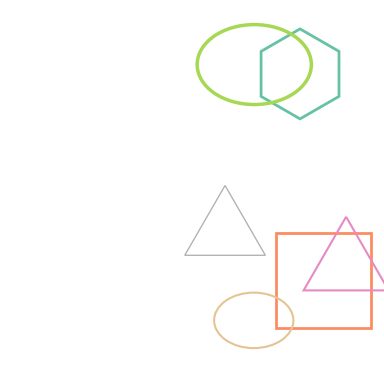[{"shape": "hexagon", "thickness": 2, "radius": 0.58, "center": [0.779, 0.808]}, {"shape": "square", "thickness": 2, "radius": 0.62, "center": [0.839, 0.271]}, {"shape": "triangle", "thickness": 1.5, "radius": 0.64, "center": [0.899, 0.309]}, {"shape": "oval", "thickness": 2.5, "radius": 0.74, "center": [0.66, 0.832]}, {"shape": "oval", "thickness": 1.5, "radius": 0.51, "center": [0.659, 0.168]}, {"shape": "triangle", "thickness": 1, "radius": 0.6, "center": [0.585, 0.397]}]